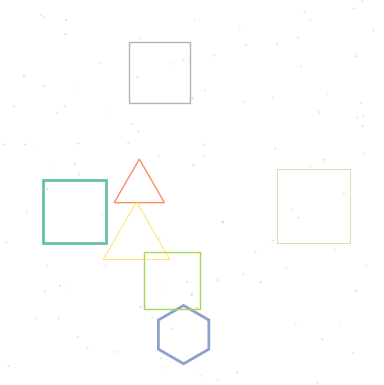[{"shape": "square", "thickness": 2, "radius": 0.41, "center": [0.193, 0.45]}, {"shape": "triangle", "thickness": 1, "radius": 0.38, "center": [0.362, 0.511]}, {"shape": "hexagon", "thickness": 2, "radius": 0.38, "center": [0.477, 0.131]}, {"shape": "square", "thickness": 1, "radius": 0.37, "center": [0.446, 0.272]}, {"shape": "triangle", "thickness": 0.5, "radius": 0.5, "center": [0.355, 0.376]}, {"shape": "square", "thickness": 0.5, "radius": 0.48, "center": [0.814, 0.465]}, {"shape": "square", "thickness": 1, "radius": 0.4, "center": [0.415, 0.812]}]